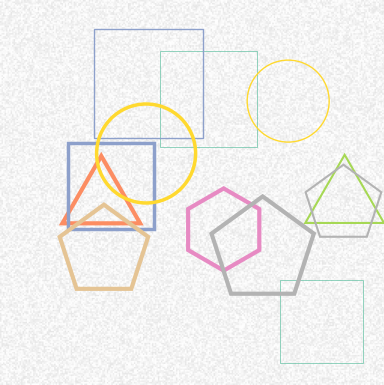[{"shape": "square", "thickness": 0.5, "radius": 0.54, "center": [0.835, 0.164]}, {"shape": "square", "thickness": 0.5, "radius": 0.63, "center": [0.541, 0.743]}, {"shape": "triangle", "thickness": 3, "radius": 0.58, "center": [0.263, 0.478]}, {"shape": "square", "thickness": 1, "radius": 0.71, "center": [0.385, 0.782]}, {"shape": "square", "thickness": 2.5, "radius": 0.56, "center": [0.288, 0.516]}, {"shape": "hexagon", "thickness": 3, "radius": 0.53, "center": [0.581, 0.404]}, {"shape": "triangle", "thickness": 1.5, "radius": 0.59, "center": [0.895, 0.48]}, {"shape": "circle", "thickness": 1, "radius": 0.53, "center": [0.748, 0.737]}, {"shape": "circle", "thickness": 2.5, "radius": 0.64, "center": [0.38, 0.601]}, {"shape": "pentagon", "thickness": 3, "radius": 0.6, "center": [0.27, 0.348]}, {"shape": "pentagon", "thickness": 3, "radius": 0.7, "center": [0.682, 0.35]}, {"shape": "pentagon", "thickness": 1.5, "radius": 0.52, "center": [0.892, 0.469]}]